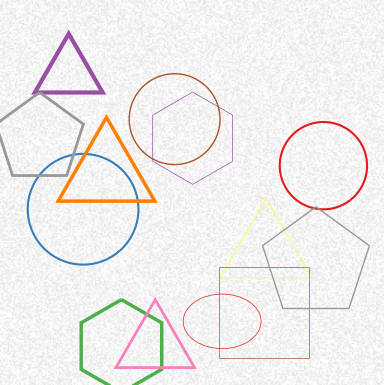[{"shape": "oval", "thickness": 0.5, "radius": 0.51, "center": [0.577, 0.165]}, {"shape": "circle", "thickness": 1.5, "radius": 0.57, "center": [0.84, 0.57]}, {"shape": "circle", "thickness": 1.5, "radius": 0.72, "center": [0.216, 0.456]}, {"shape": "hexagon", "thickness": 2.5, "radius": 0.6, "center": [0.315, 0.101]}, {"shape": "hexagon", "thickness": 0.5, "radius": 0.6, "center": [0.5, 0.641]}, {"shape": "triangle", "thickness": 3, "radius": 0.51, "center": [0.179, 0.811]}, {"shape": "triangle", "thickness": 2.5, "radius": 0.73, "center": [0.277, 0.55]}, {"shape": "triangle", "thickness": 0.5, "radius": 0.69, "center": [0.691, 0.347]}, {"shape": "circle", "thickness": 1, "radius": 0.59, "center": [0.454, 0.691]}, {"shape": "square", "thickness": 0.5, "radius": 0.59, "center": [0.686, 0.188]}, {"shape": "triangle", "thickness": 2, "radius": 0.59, "center": [0.403, 0.104]}, {"shape": "pentagon", "thickness": 2, "radius": 0.6, "center": [0.103, 0.641]}, {"shape": "pentagon", "thickness": 1, "radius": 0.73, "center": [0.821, 0.317]}]